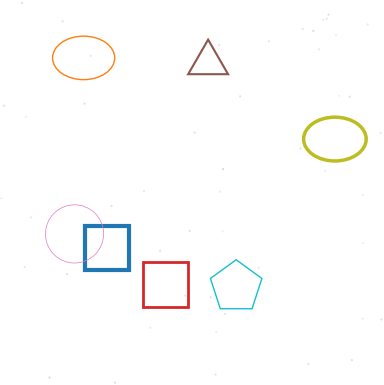[{"shape": "square", "thickness": 3, "radius": 0.29, "center": [0.278, 0.356]}, {"shape": "oval", "thickness": 1, "radius": 0.4, "center": [0.217, 0.85]}, {"shape": "square", "thickness": 2, "radius": 0.29, "center": [0.429, 0.262]}, {"shape": "triangle", "thickness": 1.5, "radius": 0.3, "center": [0.541, 0.837]}, {"shape": "circle", "thickness": 0.5, "radius": 0.38, "center": [0.194, 0.392]}, {"shape": "oval", "thickness": 2.5, "radius": 0.41, "center": [0.87, 0.639]}, {"shape": "pentagon", "thickness": 1, "radius": 0.35, "center": [0.613, 0.255]}]